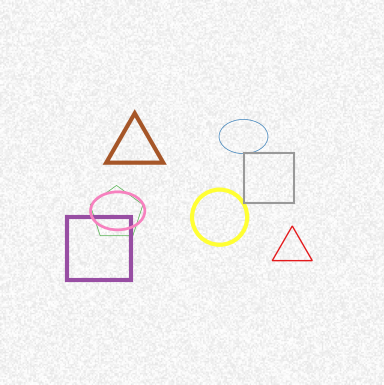[{"shape": "triangle", "thickness": 1, "radius": 0.3, "center": [0.759, 0.353]}, {"shape": "oval", "thickness": 0.5, "radius": 0.32, "center": [0.632, 0.645]}, {"shape": "pentagon", "thickness": 0.5, "radius": 0.36, "center": [0.303, 0.446]}, {"shape": "square", "thickness": 3, "radius": 0.41, "center": [0.258, 0.354]}, {"shape": "circle", "thickness": 3, "radius": 0.36, "center": [0.57, 0.436]}, {"shape": "triangle", "thickness": 3, "radius": 0.43, "center": [0.35, 0.62]}, {"shape": "oval", "thickness": 2, "radius": 0.35, "center": [0.306, 0.452]}, {"shape": "square", "thickness": 1.5, "radius": 0.33, "center": [0.699, 0.538]}]